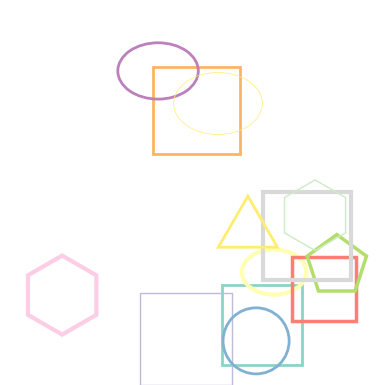[{"shape": "square", "thickness": 2, "radius": 0.52, "center": [0.68, 0.156]}, {"shape": "oval", "thickness": 3, "radius": 0.42, "center": [0.712, 0.293]}, {"shape": "square", "thickness": 1, "radius": 0.6, "center": [0.483, 0.119]}, {"shape": "square", "thickness": 2.5, "radius": 0.41, "center": [0.841, 0.25]}, {"shape": "circle", "thickness": 2, "radius": 0.43, "center": [0.665, 0.115]}, {"shape": "square", "thickness": 2, "radius": 0.56, "center": [0.511, 0.714]}, {"shape": "pentagon", "thickness": 2.5, "radius": 0.41, "center": [0.875, 0.31]}, {"shape": "hexagon", "thickness": 3, "radius": 0.51, "center": [0.161, 0.234]}, {"shape": "square", "thickness": 3, "radius": 0.57, "center": [0.798, 0.387]}, {"shape": "oval", "thickness": 2, "radius": 0.52, "center": [0.411, 0.816]}, {"shape": "hexagon", "thickness": 1, "radius": 0.46, "center": [0.818, 0.441]}, {"shape": "triangle", "thickness": 2, "radius": 0.44, "center": [0.644, 0.402]}, {"shape": "oval", "thickness": 0.5, "radius": 0.58, "center": [0.566, 0.731]}]